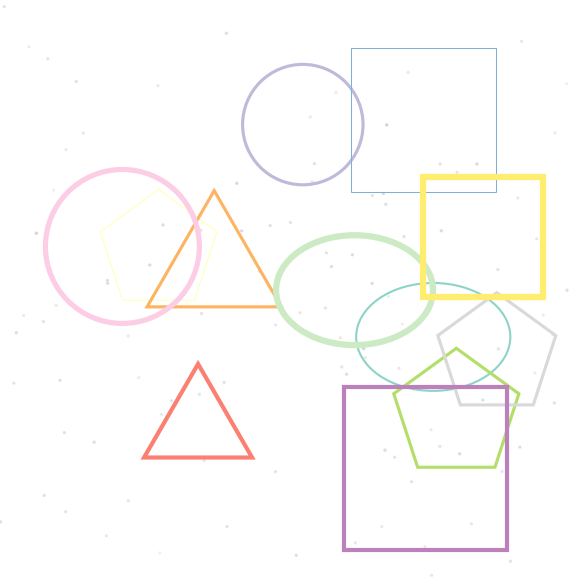[{"shape": "oval", "thickness": 1, "radius": 0.67, "center": [0.75, 0.416]}, {"shape": "pentagon", "thickness": 0.5, "radius": 0.53, "center": [0.275, 0.565]}, {"shape": "circle", "thickness": 1.5, "radius": 0.52, "center": [0.524, 0.783]}, {"shape": "triangle", "thickness": 2, "radius": 0.54, "center": [0.343, 0.261]}, {"shape": "square", "thickness": 0.5, "radius": 0.62, "center": [0.733, 0.792]}, {"shape": "triangle", "thickness": 1.5, "radius": 0.67, "center": [0.371, 0.535]}, {"shape": "pentagon", "thickness": 1.5, "radius": 0.57, "center": [0.79, 0.282]}, {"shape": "circle", "thickness": 2.5, "radius": 0.67, "center": [0.212, 0.572]}, {"shape": "pentagon", "thickness": 1.5, "radius": 0.54, "center": [0.86, 0.385]}, {"shape": "square", "thickness": 2, "radius": 0.71, "center": [0.737, 0.188]}, {"shape": "oval", "thickness": 3, "radius": 0.68, "center": [0.614, 0.497]}, {"shape": "square", "thickness": 3, "radius": 0.52, "center": [0.836, 0.588]}]